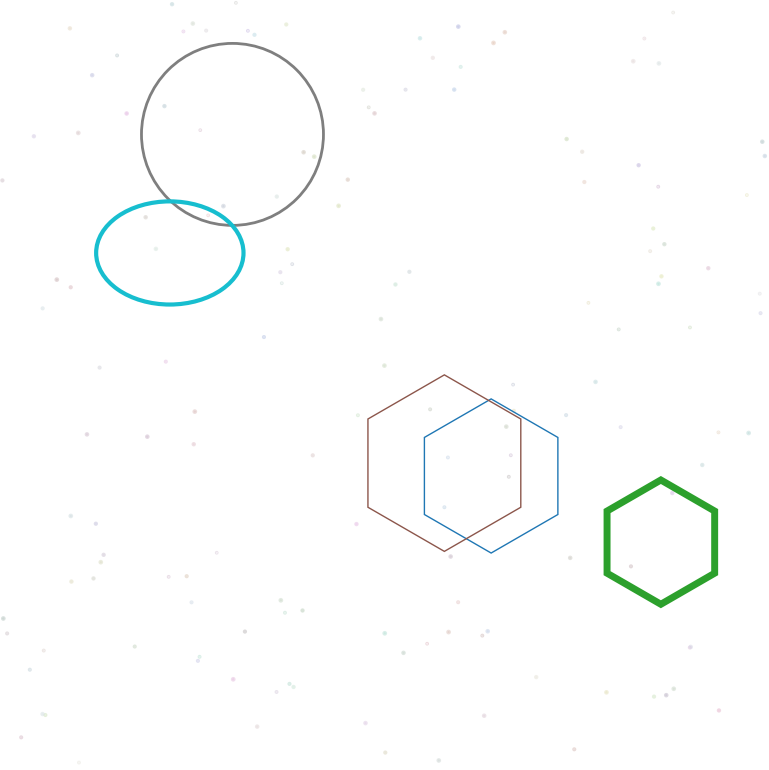[{"shape": "hexagon", "thickness": 0.5, "radius": 0.5, "center": [0.638, 0.382]}, {"shape": "hexagon", "thickness": 2.5, "radius": 0.4, "center": [0.858, 0.296]}, {"shape": "hexagon", "thickness": 0.5, "radius": 0.57, "center": [0.577, 0.399]}, {"shape": "circle", "thickness": 1, "radius": 0.59, "center": [0.302, 0.825]}, {"shape": "oval", "thickness": 1.5, "radius": 0.48, "center": [0.221, 0.671]}]